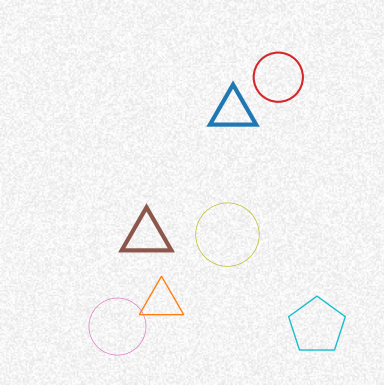[{"shape": "triangle", "thickness": 3, "radius": 0.35, "center": [0.605, 0.711]}, {"shape": "triangle", "thickness": 1, "radius": 0.33, "center": [0.42, 0.216]}, {"shape": "circle", "thickness": 1.5, "radius": 0.32, "center": [0.723, 0.799]}, {"shape": "triangle", "thickness": 3, "radius": 0.37, "center": [0.381, 0.387]}, {"shape": "circle", "thickness": 0.5, "radius": 0.37, "center": [0.305, 0.152]}, {"shape": "circle", "thickness": 0.5, "radius": 0.41, "center": [0.591, 0.391]}, {"shape": "pentagon", "thickness": 1, "radius": 0.39, "center": [0.823, 0.153]}]